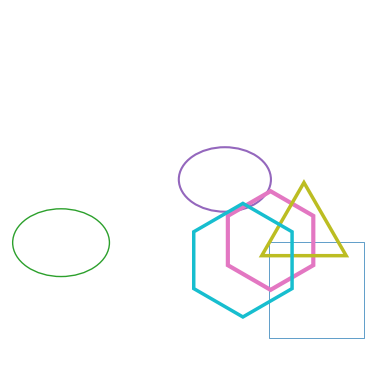[{"shape": "square", "thickness": 0.5, "radius": 0.62, "center": [0.822, 0.247]}, {"shape": "oval", "thickness": 1, "radius": 0.63, "center": [0.159, 0.37]}, {"shape": "oval", "thickness": 1.5, "radius": 0.6, "center": [0.584, 0.534]}, {"shape": "hexagon", "thickness": 3, "radius": 0.64, "center": [0.703, 0.375]}, {"shape": "triangle", "thickness": 2.5, "radius": 0.63, "center": [0.789, 0.399]}, {"shape": "hexagon", "thickness": 2.5, "radius": 0.74, "center": [0.631, 0.324]}]